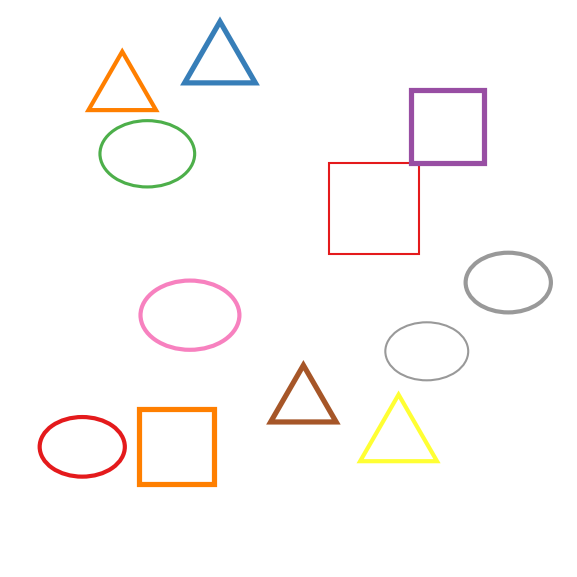[{"shape": "square", "thickness": 1, "radius": 0.39, "center": [0.648, 0.638]}, {"shape": "oval", "thickness": 2, "radius": 0.37, "center": [0.142, 0.225]}, {"shape": "triangle", "thickness": 2.5, "radius": 0.35, "center": [0.381, 0.891]}, {"shape": "oval", "thickness": 1.5, "radius": 0.41, "center": [0.255, 0.733]}, {"shape": "square", "thickness": 2.5, "radius": 0.31, "center": [0.775, 0.78]}, {"shape": "square", "thickness": 2.5, "radius": 0.33, "center": [0.306, 0.226]}, {"shape": "triangle", "thickness": 2, "radius": 0.34, "center": [0.212, 0.842]}, {"shape": "triangle", "thickness": 2, "radius": 0.38, "center": [0.69, 0.239]}, {"shape": "triangle", "thickness": 2.5, "radius": 0.33, "center": [0.525, 0.301]}, {"shape": "oval", "thickness": 2, "radius": 0.43, "center": [0.329, 0.453]}, {"shape": "oval", "thickness": 1, "radius": 0.36, "center": [0.739, 0.391]}, {"shape": "oval", "thickness": 2, "radius": 0.37, "center": [0.88, 0.51]}]